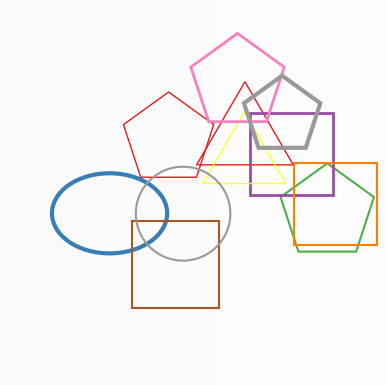[{"shape": "triangle", "thickness": 1, "radius": 0.72, "center": [0.632, 0.644]}, {"shape": "pentagon", "thickness": 1, "radius": 0.61, "center": [0.435, 0.639]}, {"shape": "oval", "thickness": 3, "radius": 0.74, "center": [0.283, 0.446]}, {"shape": "pentagon", "thickness": 1.5, "radius": 0.63, "center": [0.845, 0.449]}, {"shape": "square", "thickness": 2, "radius": 0.53, "center": [0.752, 0.6]}, {"shape": "square", "thickness": 1.5, "radius": 0.53, "center": [0.866, 0.469]}, {"shape": "triangle", "thickness": 1, "radius": 0.62, "center": [0.63, 0.585]}, {"shape": "square", "thickness": 1.5, "radius": 0.56, "center": [0.453, 0.313]}, {"shape": "pentagon", "thickness": 2, "radius": 0.63, "center": [0.613, 0.787]}, {"shape": "circle", "thickness": 1.5, "radius": 0.61, "center": [0.472, 0.445]}, {"shape": "pentagon", "thickness": 3, "radius": 0.52, "center": [0.728, 0.7]}]